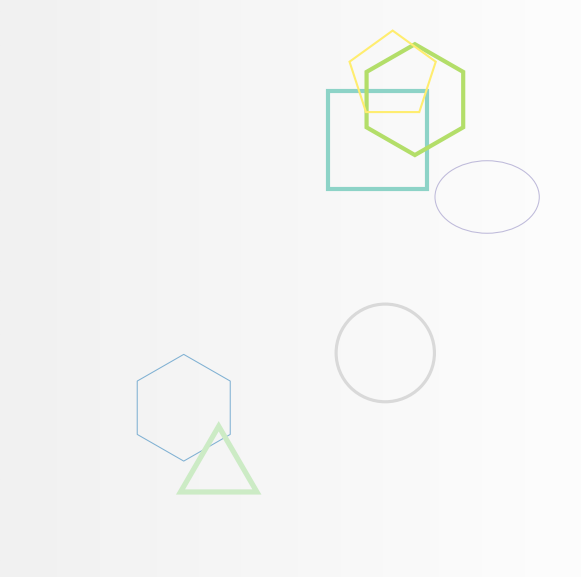[{"shape": "square", "thickness": 2, "radius": 0.42, "center": [0.65, 0.756]}, {"shape": "oval", "thickness": 0.5, "radius": 0.45, "center": [0.838, 0.658]}, {"shape": "hexagon", "thickness": 0.5, "radius": 0.46, "center": [0.316, 0.293]}, {"shape": "hexagon", "thickness": 2, "radius": 0.48, "center": [0.714, 0.827]}, {"shape": "circle", "thickness": 1.5, "radius": 0.42, "center": [0.663, 0.388]}, {"shape": "triangle", "thickness": 2.5, "radius": 0.38, "center": [0.376, 0.185]}, {"shape": "pentagon", "thickness": 1, "radius": 0.39, "center": [0.676, 0.868]}]